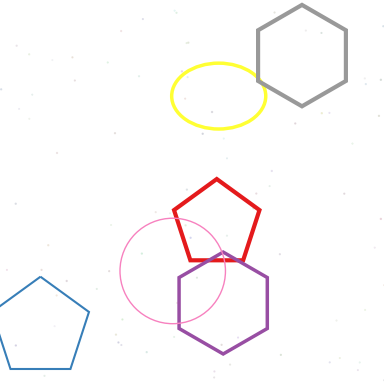[{"shape": "pentagon", "thickness": 3, "radius": 0.58, "center": [0.563, 0.418]}, {"shape": "pentagon", "thickness": 1.5, "radius": 0.66, "center": [0.105, 0.149]}, {"shape": "hexagon", "thickness": 2.5, "radius": 0.66, "center": [0.58, 0.213]}, {"shape": "oval", "thickness": 2.5, "radius": 0.61, "center": [0.568, 0.75]}, {"shape": "circle", "thickness": 1, "radius": 0.68, "center": [0.449, 0.296]}, {"shape": "hexagon", "thickness": 3, "radius": 0.66, "center": [0.784, 0.856]}]